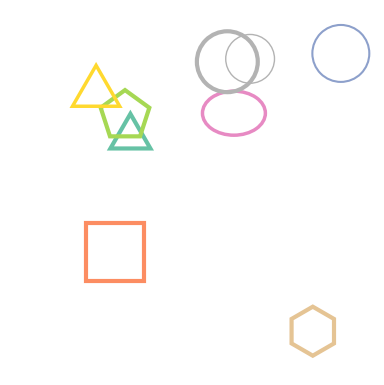[{"shape": "triangle", "thickness": 3, "radius": 0.3, "center": [0.339, 0.644]}, {"shape": "square", "thickness": 3, "radius": 0.38, "center": [0.299, 0.345]}, {"shape": "circle", "thickness": 1.5, "radius": 0.37, "center": [0.885, 0.861]}, {"shape": "oval", "thickness": 2.5, "radius": 0.41, "center": [0.608, 0.706]}, {"shape": "pentagon", "thickness": 3, "radius": 0.33, "center": [0.325, 0.7]}, {"shape": "triangle", "thickness": 2.5, "radius": 0.35, "center": [0.25, 0.759]}, {"shape": "hexagon", "thickness": 3, "radius": 0.32, "center": [0.812, 0.14]}, {"shape": "circle", "thickness": 1, "radius": 0.32, "center": [0.65, 0.847]}, {"shape": "circle", "thickness": 3, "radius": 0.4, "center": [0.59, 0.84]}]